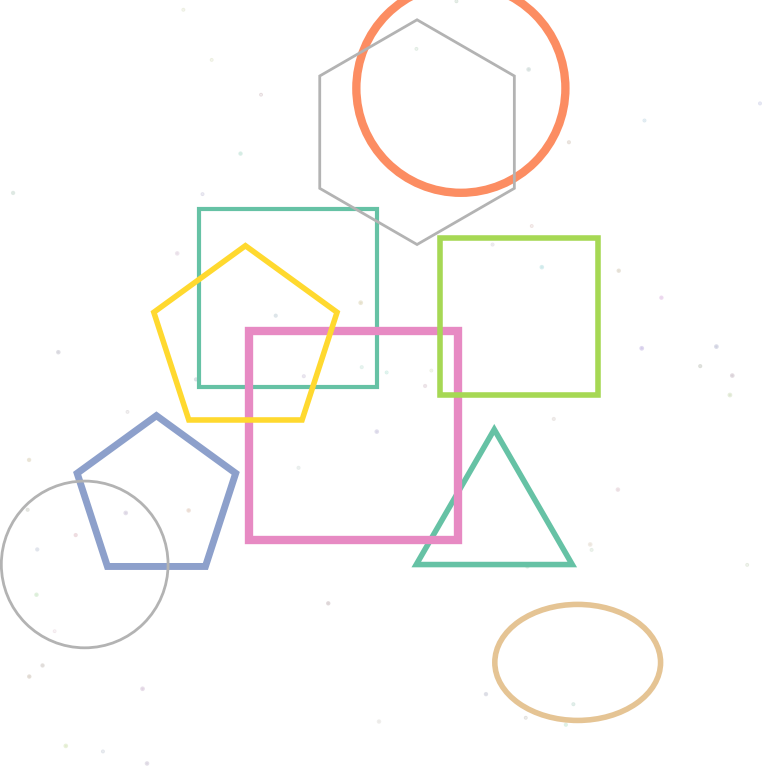[{"shape": "square", "thickness": 1.5, "radius": 0.58, "center": [0.374, 0.613]}, {"shape": "triangle", "thickness": 2, "radius": 0.58, "center": [0.642, 0.325]}, {"shape": "circle", "thickness": 3, "radius": 0.68, "center": [0.599, 0.885]}, {"shape": "pentagon", "thickness": 2.5, "radius": 0.54, "center": [0.203, 0.352]}, {"shape": "square", "thickness": 3, "radius": 0.68, "center": [0.459, 0.434]}, {"shape": "square", "thickness": 2, "radius": 0.51, "center": [0.674, 0.589]}, {"shape": "pentagon", "thickness": 2, "radius": 0.63, "center": [0.319, 0.556]}, {"shape": "oval", "thickness": 2, "radius": 0.54, "center": [0.75, 0.14]}, {"shape": "circle", "thickness": 1, "radius": 0.54, "center": [0.11, 0.267]}, {"shape": "hexagon", "thickness": 1, "radius": 0.73, "center": [0.542, 0.828]}]